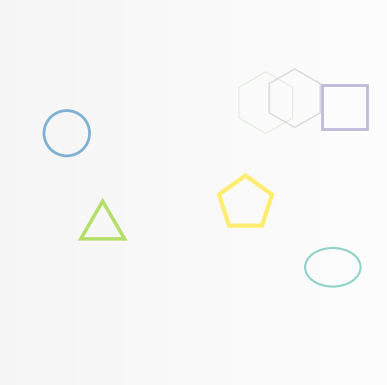[{"shape": "oval", "thickness": 1.5, "radius": 0.36, "center": [0.859, 0.306]}, {"shape": "square", "thickness": 2, "radius": 0.29, "center": [0.888, 0.723]}, {"shape": "circle", "thickness": 2, "radius": 0.29, "center": [0.172, 0.654]}, {"shape": "triangle", "thickness": 2.5, "radius": 0.33, "center": [0.265, 0.412]}, {"shape": "hexagon", "thickness": 1, "radius": 0.38, "center": [0.76, 0.745]}, {"shape": "hexagon", "thickness": 0.5, "radius": 0.4, "center": [0.686, 0.733]}, {"shape": "pentagon", "thickness": 3, "radius": 0.36, "center": [0.634, 0.472]}]